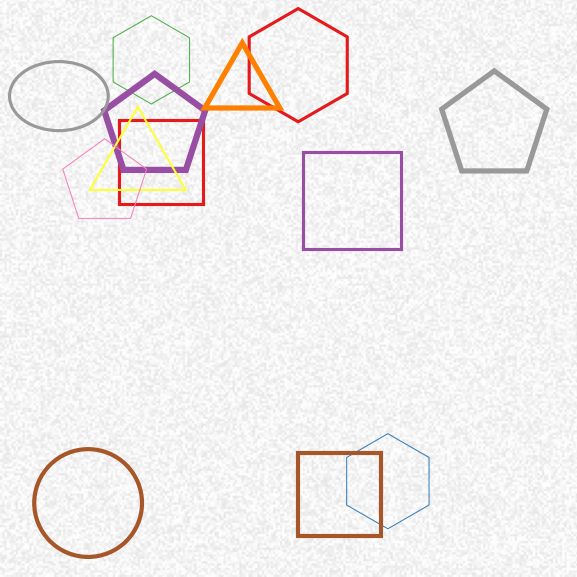[{"shape": "hexagon", "thickness": 1.5, "radius": 0.49, "center": [0.516, 0.886]}, {"shape": "square", "thickness": 1.5, "radius": 0.36, "center": [0.278, 0.719]}, {"shape": "hexagon", "thickness": 0.5, "radius": 0.41, "center": [0.672, 0.166]}, {"shape": "hexagon", "thickness": 0.5, "radius": 0.38, "center": [0.262, 0.895]}, {"shape": "square", "thickness": 1.5, "radius": 0.42, "center": [0.61, 0.652]}, {"shape": "pentagon", "thickness": 3, "radius": 0.46, "center": [0.268, 0.779]}, {"shape": "triangle", "thickness": 2.5, "radius": 0.38, "center": [0.42, 0.85]}, {"shape": "triangle", "thickness": 1, "radius": 0.48, "center": [0.239, 0.718]}, {"shape": "square", "thickness": 2, "radius": 0.36, "center": [0.588, 0.143]}, {"shape": "circle", "thickness": 2, "radius": 0.47, "center": [0.153, 0.128]}, {"shape": "pentagon", "thickness": 0.5, "radius": 0.38, "center": [0.181, 0.683]}, {"shape": "pentagon", "thickness": 2.5, "radius": 0.48, "center": [0.856, 0.781]}, {"shape": "oval", "thickness": 1.5, "radius": 0.43, "center": [0.102, 0.833]}]